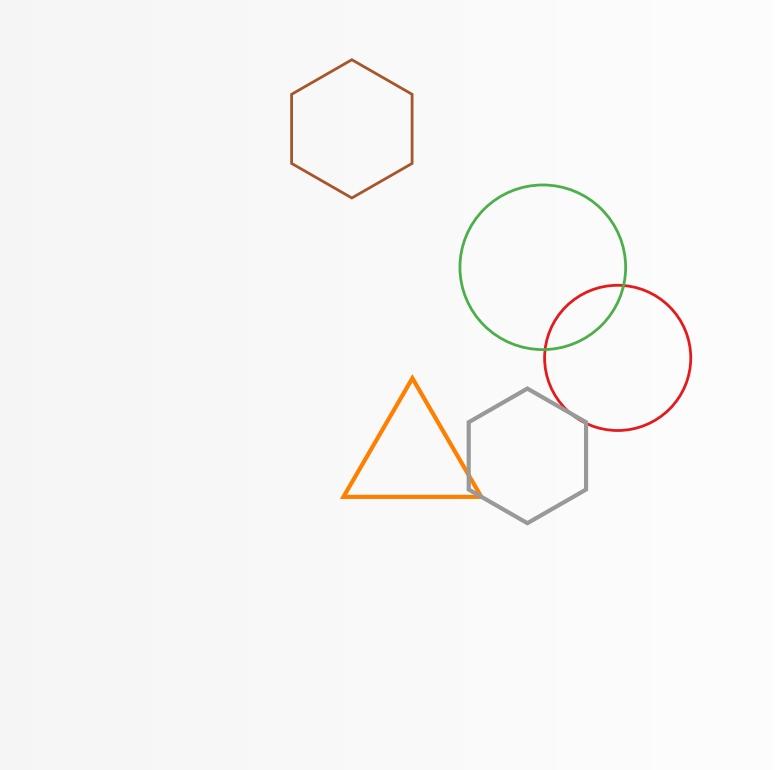[{"shape": "circle", "thickness": 1, "radius": 0.47, "center": [0.797, 0.535]}, {"shape": "circle", "thickness": 1, "radius": 0.53, "center": [0.7, 0.653]}, {"shape": "triangle", "thickness": 1.5, "radius": 0.51, "center": [0.532, 0.406]}, {"shape": "hexagon", "thickness": 1, "radius": 0.45, "center": [0.454, 0.833]}, {"shape": "hexagon", "thickness": 1.5, "radius": 0.44, "center": [0.681, 0.408]}]